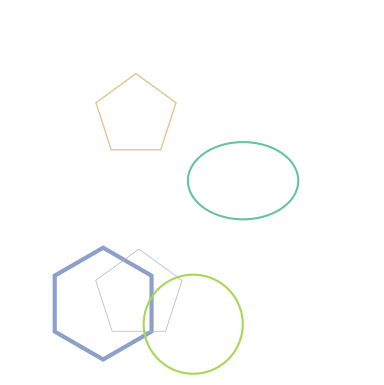[{"shape": "oval", "thickness": 1.5, "radius": 0.72, "center": [0.631, 0.531]}, {"shape": "hexagon", "thickness": 3, "radius": 0.73, "center": [0.268, 0.211]}, {"shape": "circle", "thickness": 1.5, "radius": 0.64, "center": [0.502, 0.158]}, {"shape": "pentagon", "thickness": 1, "radius": 0.55, "center": [0.353, 0.699]}, {"shape": "pentagon", "thickness": 0.5, "radius": 0.59, "center": [0.361, 0.235]}]